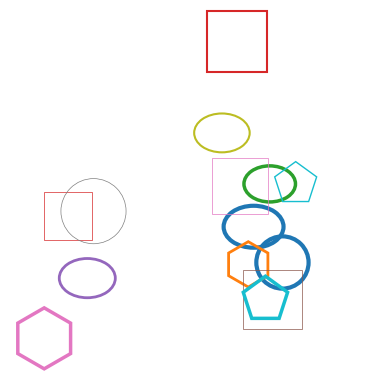[{"shape": "circle", "thickness": 3, "radius": 0.34, "center": [0.734, 0.318]}, {"shape": "oval", "thickness": 3, "radius": 0.39, "center": [0.659, 0.411]}, {"shape": "hexagon", "thickness": 2, "radius": 0.29, "center": [0.645, 0.313]}, {"shape": "oval", "thickness": 2.5, "radius": 0.33, "center": [0.701, 0.522]}, {"shape": "square", "thickness": 0.5, "radius": 0.31, "center": [0.176, 0.439]}, {"shape": "square", "thickness": 1.5, "radius": 0.39, "center": [0.615, 0.892]}, {"shape": "oval", "thickness": 2, "radius": 0.36, "center": [0.227, 0.278]}, {"shape": "square", "thickness": 0.5, "radius": 0.38, "center": [0.707, 0.222]}, {"shape": "square", "thickness": 0.5, "radius": 0.36, "center": [0.624, 0.516]}, {"shape": "hexagon", "thickness": 2.5, "radius": 0.4, "center": [0.115, 0.121]}, {"shape": "circle", "thickness": 0.5, "radius": 0.42, "center": [0.243, 0.451]}, {"shape": "oval", "thickness": 1.5, "radius": 0.36, "center": [0.576, 0.655]}, {"shape": "pentagon", "thickness": 2.5, "radius": 0.3, "center": [0.689, 0.222]}, {"shape": "pentagon", "thickness": 1, "radius": 0.29, "center": [0.768, 0.523]}]